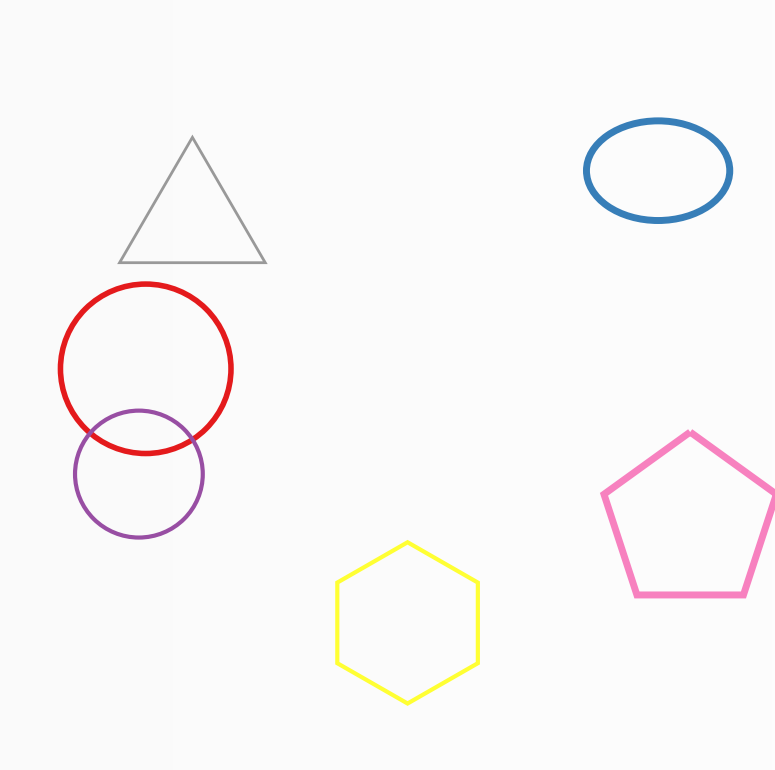[{"shape": "circle", "thickness": 2, "radius": 0.55, "center": [0.188, 0.521]}, {"shape": "oval", "thickness": 2.5, "radius": 0.46, "center": [0.849, 0.778]}, {"shape": "circle", "thickness": 1.5, "radius": 0.41, "center": [0.179, 0.384]}, {"shape": "hexagon", "thickness": 1.5, "radius": 0.52, "center": [0.526, 0.191]}, {"shape": "pentagon", "thickness": 2.5, "radius": 0.58, "center": [0.891, 0.322]}, {"shape": "triangle", "thickness": 1, "radius": 0.54, "center": [0.248, 0.713]}]